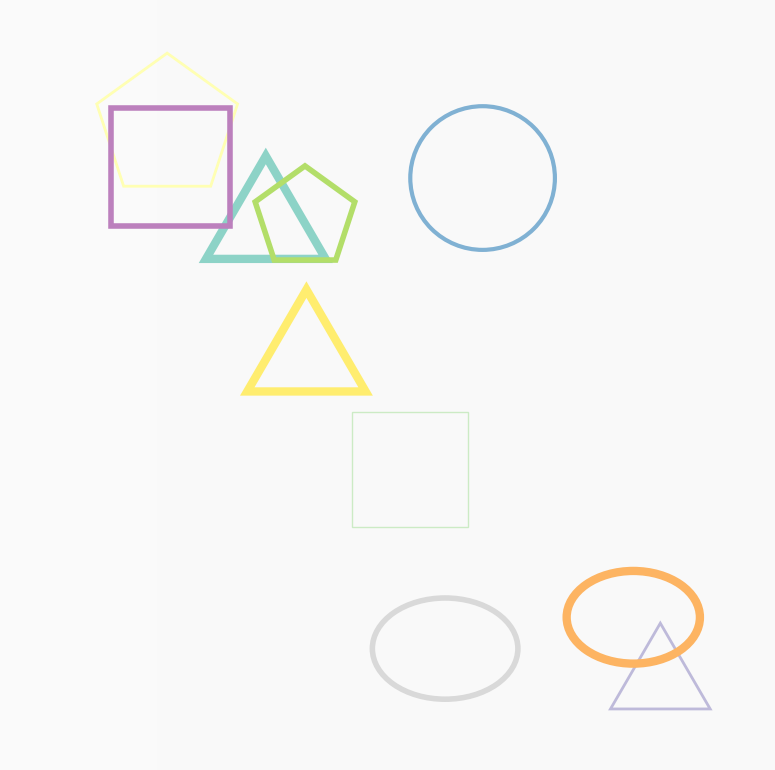[{"shape": "triangle", "thickness": 3, "radius": 0.45, "center": [0.343, 0.708]}, {"shape": "pentagon", "thickness": 1, "radius": 0.48, "center": [0.216, 0.835]}, {"shape": "triangle", "thickness": 1, "radius": 0.37, "center": [0.852, 0.116]}, {"shape": "circle", "thickness": 1.5, "radius": 0.47, "center": [0.623, 0.769]}, {"shape": "oval", "thickness": 3, "radius": 0.43, "center": [0.817, 0.198]}, {"shape": "pentagon", "thickness": 2, "radius": 0.34, "center": [0.394, 0.717]}, {"shape": "oval", "thickness": 2, "radius": 0.47, "center": [0.574, 0.158]}, {"shape": "square", "thickness": 2, "radius": 0.38, "center": [0.22, 0.783]}, {"shape": "square", "thickness": 0.5, "radius": 0.37, "center": [0.529, 0.391]}, {"shape": "triangle", "thickness": 3, "radius": 0.44, "center": [0.395, 0.536]}]